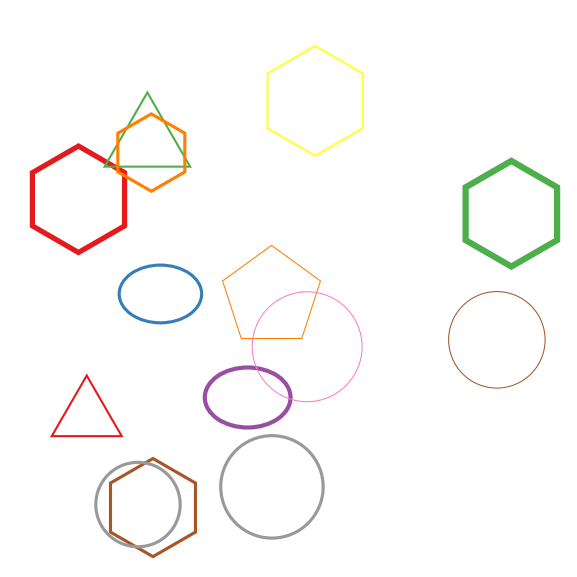[{"shape": "triangle", "thickness": 1, "radius": 0.35, "center": [0.15, 0.279]}, {"shape": "hexagon", "thickness": 2.5, "radius": 0.46, "center": [0.136, 0.654]}, {"shape": "oval", "thickness": 1.5, "radius": 0.36, "center": [0.278, 0.49]}, {"shape": "hexagon", "thickness": 3, "radius": 0.46, "center": [0.885, 0.629]}, {"shape": "triangle", "thickness": 1, "radius": 0.43, "center": [0.255, 0.753]}, {"shape": "oval", "thickness": 2, "radius": 0.37, "center": [0.429, 0.311]}, {"shape": "pentagon", "thickness": 0.5, "radius": 0.45, "center": [0.47, 0.485]}, {"shape": "hexagon", "thickness": 1.5, "radius": 0.33, "center": [0.262, 0.735]}, {"shape": "hexagon", "thickness": 1, "radius": 0.48, "center": [0.546, 0.824]}, {"shape": "circle", "thickness": 0.5, "radius": 0.42, "center": [0.86, 0.411]}, {"shape": "hexagon", "thickness": 1.5, "radius": 0.42, "center": [0.265, 0.12]}, {"shape": "circle", "thickness": 0.5, "radius": 0.48, "center": [0.532, 0.399]}, {"shape": "circle", "thickness": 1.5, "radius": 0.44, "center": [0.471, 0.156]}, {"shape": "circle", "thickness": 1.5, "radius": 0.37, "center": [0.239, 0.125]}]